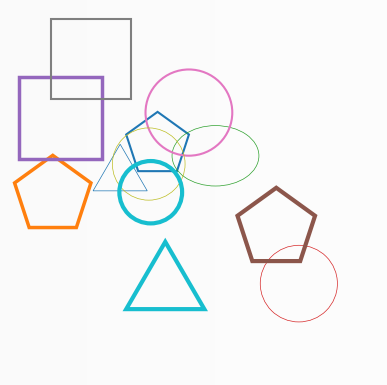[{"shape": "triangle", "thickness": 0.5, "radius": 0.4, "center": [0.31, 0.545]}, {"shape": "pentagon", "thickness": 1.5, "radius": 0.43, "center": [0.407, 0.624]}, {"shape": "pentagon", "thickness": 2.5, "radius": 0.52, "center": [0.136, 0.493]}, {"shape": "oval", "thickness": 0.5, "radius": 0.56, "center": [0.556, 0.595]}, {"shape": "circle", "thickness": 0.5, "radius": 0.5, "center": [0.771, 0.263]}, {"shape": "square", "thickness": 2.5, "radius": 0.54, "center": [0.157, 0.694]}, {"shape": "pentagon", "thickness": 3, "radius": 0.53, "center": [0.713, 0.407]}, {"shape": "circle", "thickness": 1.5, "radius": 0.56, "center": [0.487, 0.708]}, {"shape": "square", "thickness": 1.5, "radius": 0.52, "center": [0.234, 0.847]}, {"shape": "circle", "thickness": 0.5, "radius": 0.47, "center": [0.384, 0.574]}, {"shape": "triangle", "thickness": 3, "radius": 0.58, "center": [0.426, 0.255]}, {"shape": "circle", "thickness": 3, "radius": 0.4, "center": [0.389, 0.501]}]